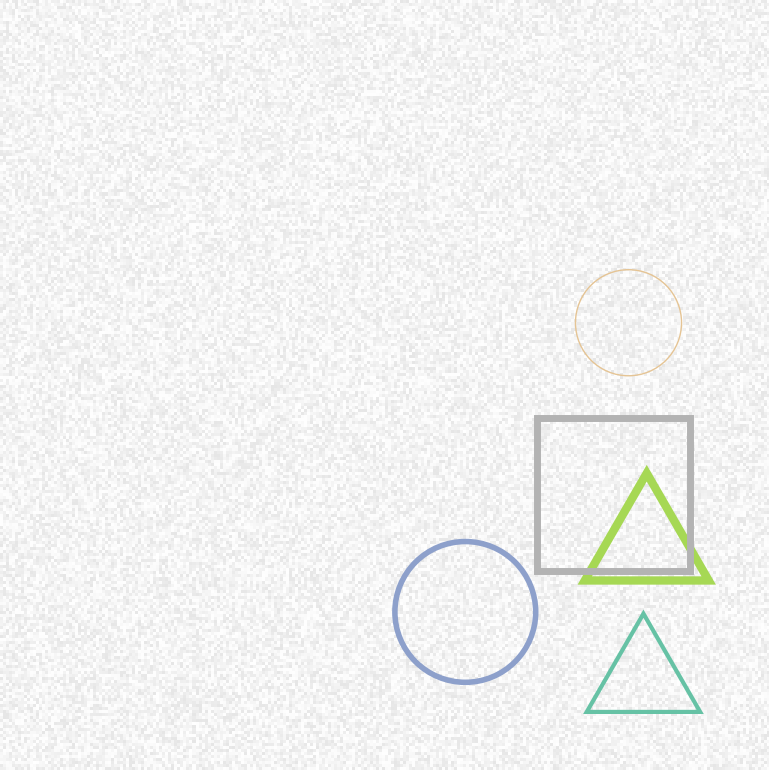[{"shape": "triangle", "thickness": 1.5, "radius": 0.43, "center": [0.836, 0.118]}, {"shape": "circle", "thickness": 2, "radius": 0.46, "center": [0.604, 0.205]}, {"shape": "triangle", "thickness": 3, "radius": 0.46, "center": [0.84, 0.293]}, {"shape": "circle", "thickness": 0.5, "radius": 0.34, "center": [0.816, 0.581]}, {"shape": "square", "thickness": 2.5, "radius": 0.5, "center": [0.796, 0.358]}]